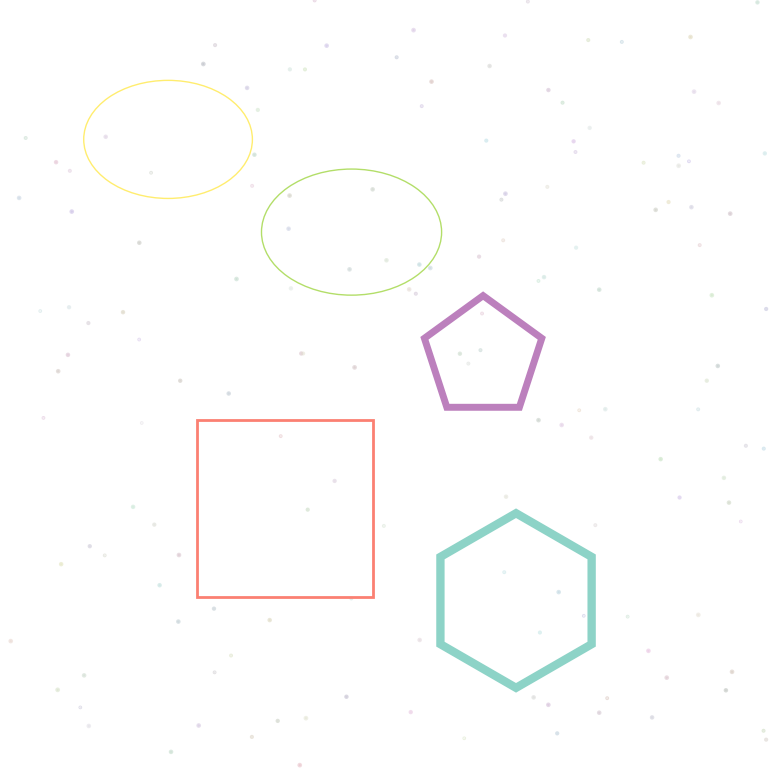[{"shape": "hexagon", "thickness": 3, "radius": 0.57, "center": [0.67, 0.22]}, {"shape": "square", "thickness": 1, "radius": 0.57, "center": [0.37, 0.339]}, {"shape": "oval", "thickness": 0.5, "radius": 0.58, "center": [0.457, 0.699]}, {"shape": "pentagon", "thickness": 2.5, "radius": 0.4, "center": [0.627, 0.536]}, {"shape": "oval", "thickness": 0.5, "radius": 0.55, "center": [0.218, 0.819]}]